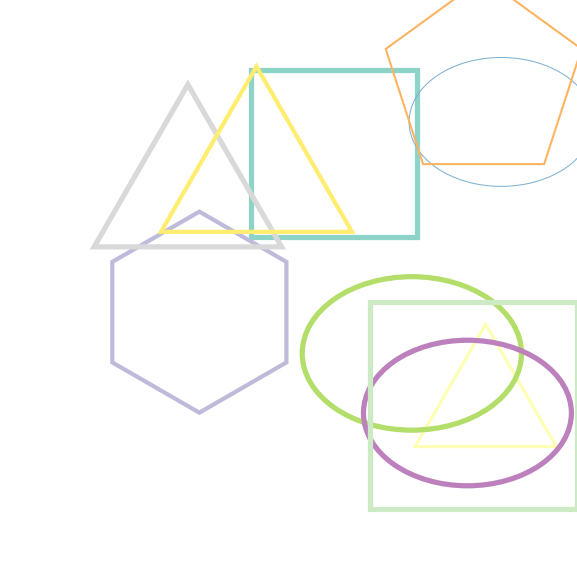[{"shape": "square", "thickness": 2.5, "radius": 0.72, "center": [0.578, 0.733]}, {"shape": "triangle", "thickness": 1.5, "radius": 0.71, "center": [0.841, 0.296]}, {"shape": "hexagon", "thickness": 2, "radius": 0.87, "center": [0.345, 0.459]}, {"shape": "oval", "thickness": 0.5, "radius": 0.8, "center": [0.868, 0.788]}, {"shape": "pentagon", "thickness": 1, "radius": 0.89, "center": [0.837, 0.859]}, {"shape": "oval", "thickness": 2.5, "radius": 0.95, "center": [0.713, 0.387]}, {"shape": "triangle", "thickness": 2.5, "radius": 0.94, "center": [0.325, 0.665]}, {"shape": "oval", "thickness": 2.5, "radius": 0.9, "center": [0.809, 0.284]}, {"shape": "square", "thickness": 2.5, "radius": 0.89, "center": [0.82, 0.297]}, {"shape": "triangle", "thickness": 2, "radius": 0.95, "center": [0.444, 0.693]}]